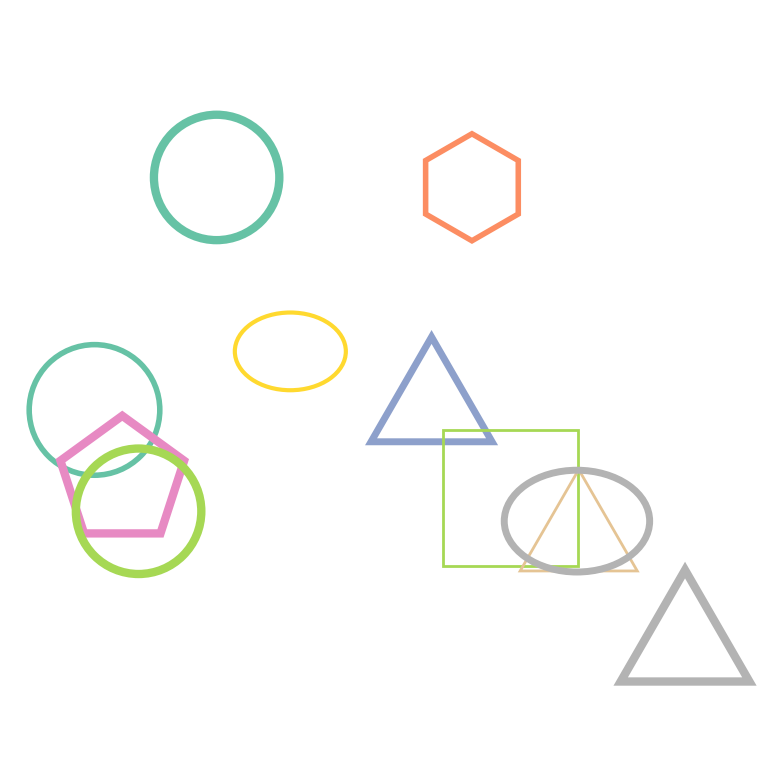[{"shape": "circle", "thickness": 3, "radius": 0.41, "center": [0.281, 0.77]}, {"shape": "circle", "thickness": 2, "radius": 0.42, "center": [0.123, 0.468]}, {"shape": "hexagon", "thickness": 2, "radius": 0.35, "center": [0.613, 0.757]}, {"shape": "triangle", "thickness": 2.5, "radius": 0.45, "center": [0.56, 0.472]}, {"shape": "pentagon", "thickness": 3, "radius": 0.42, "center": [0.159, 0.376]}, {"shape": "square", "thickness": 1, "radius": 0.44, "center": [0.663, 0.354]}, {"shape": "circle", "thickness": 3, "radius": 0.41, "center": [0.18, 0.336]}, {"shape": "oval", "thickness": 1.5, "radius": 0.36, "center": [0.377, 0.544]}, {"shape": "triangle", "thickness": 1, "radius": 0.44, "center": [0.752, 0.302]}, {"shape": "oval", "thickness": 2.5, "radius": 0.47, "center": [0.749, 0.323]}, {"shape": "triangle", "thickness": 3, "radius": 0.48, "center": [0.89, 0.163]}]